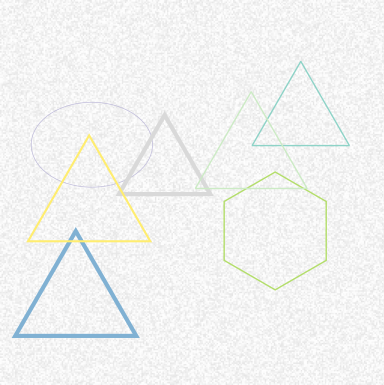[{"shape": "triangle", "thickness": 1, "radius": 0.73, "center": [0.781, 0.695]}, {"shape": "oval", "thickness": 0.5, "radius": 0.79, "center": [0.239, 0.624]}, {"shape": "triangle", "thickness": 3, "radius": 0.91, "center": [0.197, 0.218]}, {"shape": "hexagon", "thickness": 1, "radius": 0.77, "center": [0.715, 0.4]}, {"shape": "triangle", "thickness": 3, "radius": 0.68, "center": [0.428, 0.564]}, {"shape": "triangle", "thickness": 1, "radius": 0.84, "center": [0.653, 0.594]}, {"shape": "triangle", "thickness": 1.5, "radius": 0.92, "center": [0.232, 0.465]}]